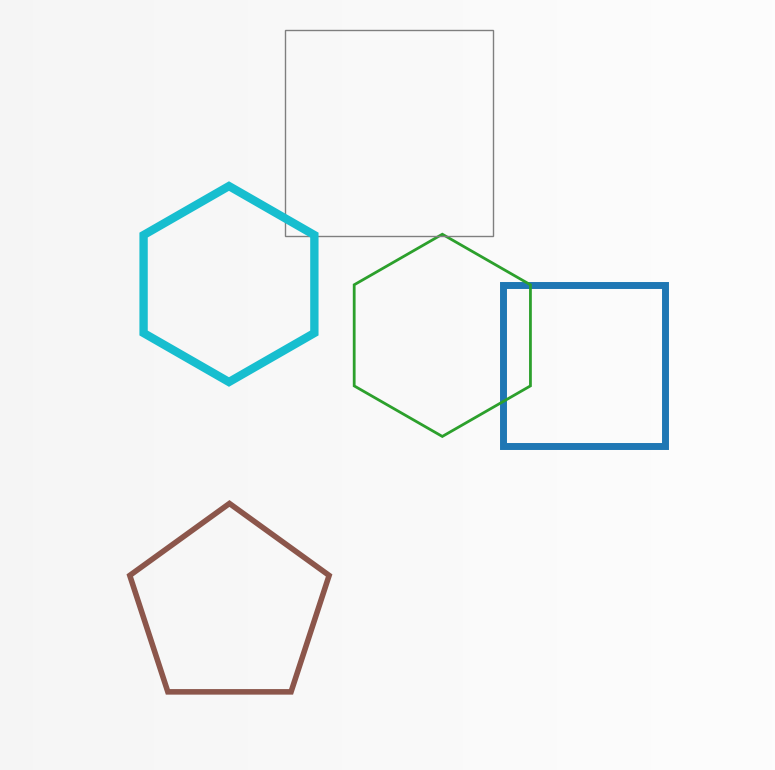[{"shape": "square", "thickness": 2.5, "radius": 0.52, "center": [0.753, 0.525]}, {"shape": "hexagon", "thickness": 1, "radius": 0.66, "center": [0.571, 0.564]}, {"shape": "pentagon", "thickness": 2, "radius": 0.68, "center": [0.296, 0.211]}, {"shape": "square", "thickness": 0.5, "radius": 0.67, "center": [0.502, 0.827]}, {"shape": "hexagon", "thickness": 3, "radius": 0.64, "center": [0.295, 0.631]}]